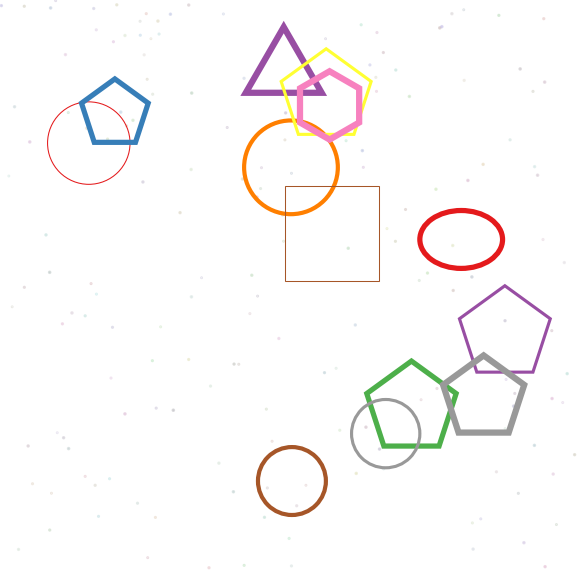[{"shape": "circle", "thickness": 0.5, "radius": 0.36, "center": [0.154, 0.751]}, {"shape": "oval", "thickness": 2.5, "radius": 0.36, "center": [0.799, 0.584]}, {"shape": "pentagon", "thickness": 2.5, "radius": 0.3, "center": [0.199, 0.802]}, {"shape": "pentagon", "thickness": 2.5, "radius": 0.41, "center": [0.712, 0.293]}, {"shape": "pentagon", "thickness": 1.5, "radius": 0.41, "center": [0.874, 0.422]}, {"shape": "triangle", "thickness": 3, "radius": 0.38, "center": [0.491, 0.876]}, {"shape": "circle", "thickness": 2, "radius": 0.41, "center": [0.504, 0.709]}, {"shape": "pentagon", "thickness": 1.5, "radius": 0.41, "center": [0.565, 0.833]}, {"shape": "circle", "thickness": 2, "radius": 0.29, "center": [0.506, 0.166]}, {"shape": "square", "thickness": 0.5, "radius": 0.41, "center": [0.575, 0.595]}, {"shape": "hexagon", "thickness": 3, "radius": 0.3, "center": [0.571, 0.817]}, {"shape": "pentagon", "thickness": 3, "radius": 0.37, "center": [0.837, 0.31]}, {"shape": "circle", "thickness": 1.5, "radius": 0.3, "center": [0.668, 0.248]}]